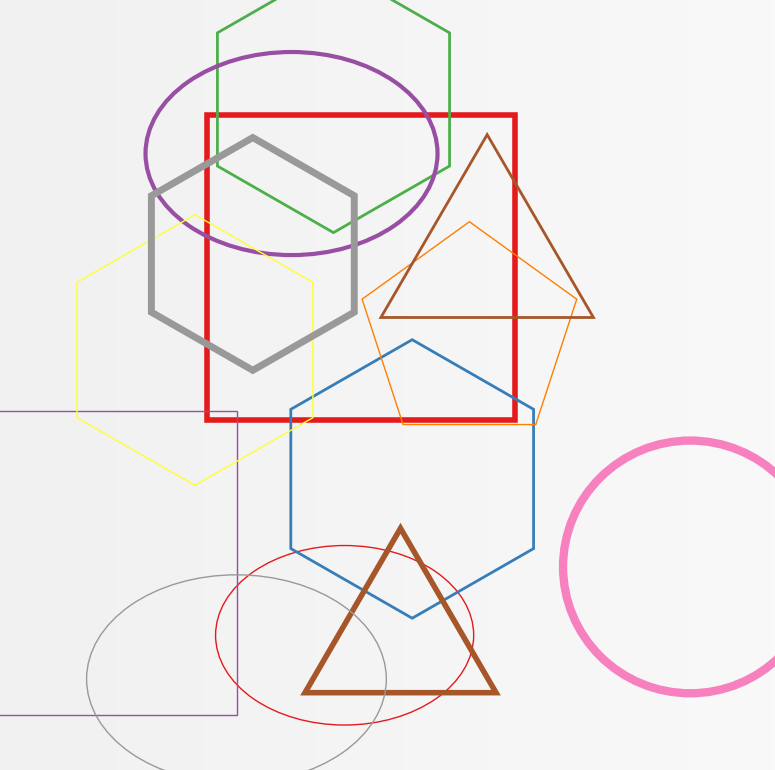[{"shape": "oval", "thickness": 0.5, "radius": 0.83, "center": [0.445, 0.175]}, {"shape": "square", "thickness": 2, "radius": 0.99, "center": [0.466, 0.652]}, {"shape": "hexagon", "thickness": 1, "radius": 0.9, "center": [0.532, 0.378]}, {"shape": "hexagon", "thickness": 1, "radius": 0.86, "center": [0.43, 0.871]}, {"shape": "oval", "thickness": 1.5, "radius": 0.94, "center": [0.376, 0.801]}, {"shape": "square", "thickness": 0.5, "radius": 0.99, "center": [0.107, 0.269]}, {"shape": "pentagon", "thickness": 0.5, "radius": 0.73, "center": [0.606, 0.566]}, {"shape": "hexagon", "thickness": 0.5, "radius": 0.88, "center": [0.252, 0.545]}, {"shape": "triangle", "thickness": 2, "radius": 0.71, "center": [0.517, 0.172]}, {"shape": "triangle", "thickness": 1, "radius": 0.79, "center": [0.629, 0.667]}, {"shape": "circle", "thickness": 3, "radius": 0.82, "center": [0.891, 0.264]}, {"shape": "oval", "thickness": 0.5, "radius": 0.97, "center": [0.305, 0.118]}, {"shape": "hexagon", "thickness": 2.5, "radius": 0.76, "center": [0.326, 0.67]}]